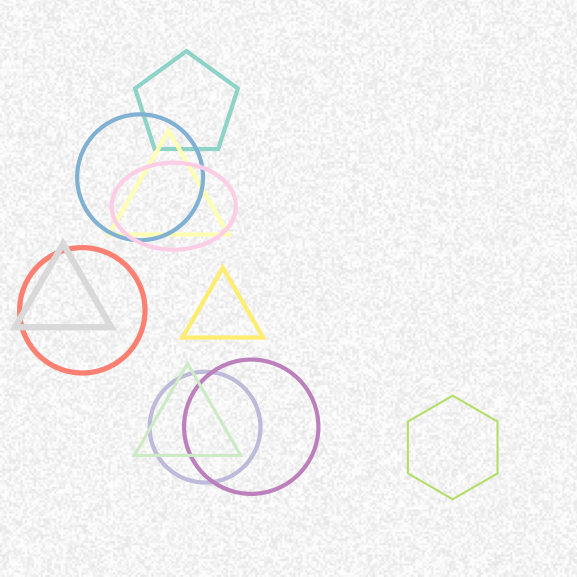[{"shape": "pentagon", "thickness": 2, "radius": 0.47, "center": [0.323, 0.817]}, {"shape": "triangle", "thickness": 2, "radius": 0.6, "center": [0.292, 0.653]}, {"shape": "circle", "thickness": 2, "radius": 0.48, "center": [0.355, 0.259]}, {"shape": "circle", "thickness": 2.5, "radius": 0.54, "center": [0.143, 0.462]}, {"shape": "circle", "thickness": 2, "radius": 0.54, "center": [0.243, 0.692]}, {"shape": "hexagon", "thickness": 1, "radius": 0.45, "center": [0.784, 0.224]}, {"shape": "oval", "thickness": 2, "radius": 0.54, "center": [0.301, 0.642]}, {"shape": "triangle", "thickness": 3, "radius": 0.48, "center": [0.109, 0.481]}, {"shape": "circle", "thickness": 2, "radius": 0.58, "center": [0.435, 0.26]}, {"shape": "triangle", "thickness": 1.5, "radius": 0.53, "center": [0.325, 0.264]}, {"shape": "triangle", "thickness": 2, "radius": 0.4, "center": [0.386, 0.455]}]